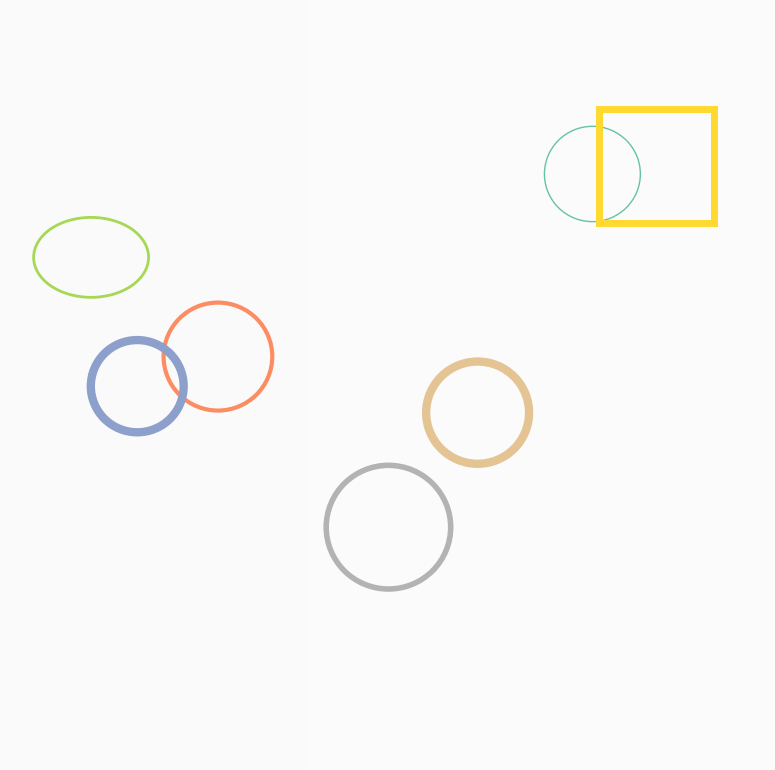[{"shape": "circle", "thickness": 0.5, "radius": 0.31, "center": [0.764, 0.774]}, {"shape": "circle", "thickness": 1.5, "radius": 0.35, "center": [0.281, 0.537]}, {"shape": "circle", "thickness": 3, "radius": 0.3, "center": [0.177, 0.498]}, {"shape": "oval", "thickness": 1, "radius": 0.37, "center": [0.118, 0.666]}, {"shape": "square", "thickness": 2.5, "radius": 0.37, "center": [0.847, 0.784]}, {"shape": "circle", "thickness": 3, "radius": 0.33, "center": [0.616, 0.464]}, {"shape": "circle", "thickness": 2, "radius": 0.4, "center": [0.501, 0.315]}]